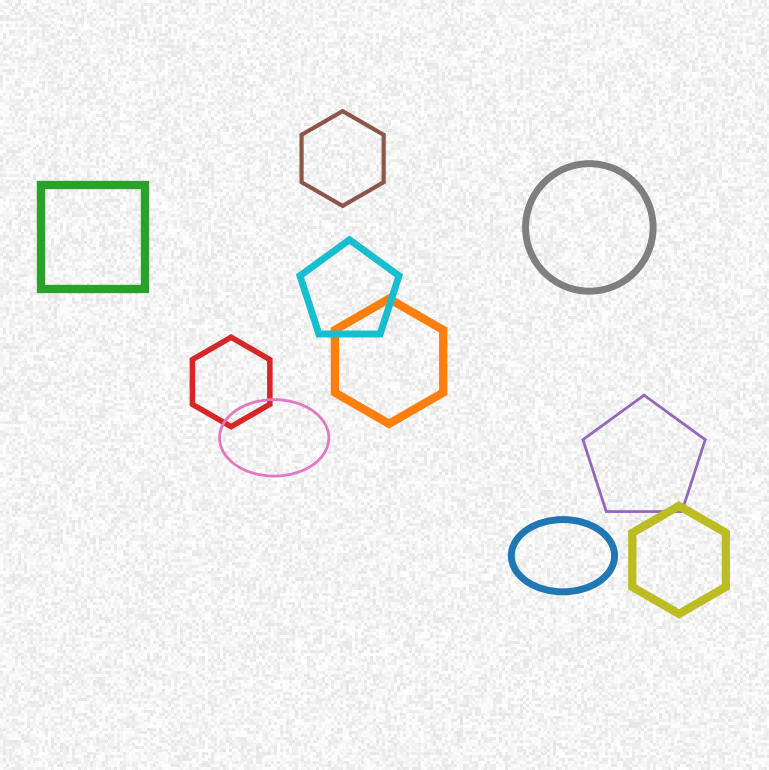[{"shape": "oval", "thickness": 2.5, "radius": 0.34, "center": [0.731, 0.278]}, {"shape": "hexagon", "thickness": 3, "radius": 0.41, "center": [0.505, 0.531]}, {"shape": "square", "thickness": 3, "radius": 0.34, "center": [0.121, 0.692]}, {"shape": "hexagon", "thickness": 2, "radius": 0.29, "center": [0.3, 0.504]}, {"shape": "pentagon", "thickness": 1, "radius": 0.42, "center": [0.836, 0.403]}, {"shape": "hexagon", "thickness": 1.5, "radius": 0.31, "center": [0.445, 0.794]}, {"shape": "oval", "thickness": 1, "radius": 0.35, "center": [0.356, 0.431]}, {"shape": "circle", "thickness": 2.5, "radius": 0.41, "center": [0.765, 0.705]}, {"shape": "hexagon", "thickness": 3, "radius": 0.35, "center": [0.882, 0.273]}, {"shape": "pentagon", "thickness": 2.5, "radius": 0.34, "center": [0.454, 0.621]}]